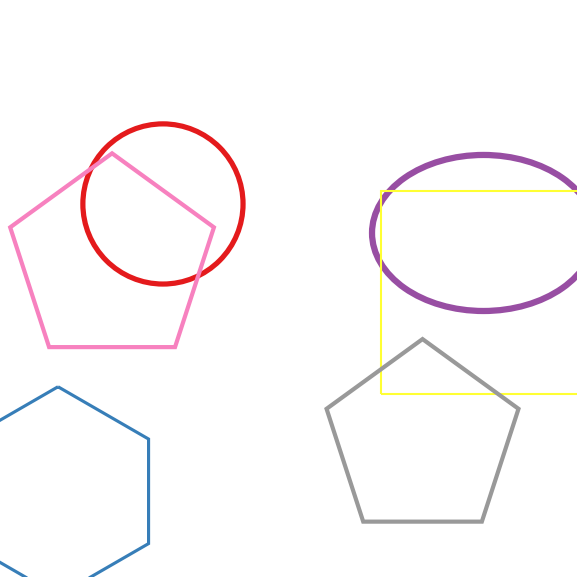[{"shape": "circle", "thickness": 2.5, "radius": 0.69, "center": [0.282, 0.646]}, {"shape": "hexagon", "thickness": 1.5, "radius": 0.91, "center": [0.1, 0.148]}, {"shape": "oval", "thickness": 3, "radius": 0.96, "center": [0.837, 0.596]}, {"shape": "square", "thickness": 1, "radius": 0.88, "center": [0.836, 0.492]}, {"shape": "pentagon", "thickness": 2, "radius": 0.93, "center": [0.194, 0.548]}, {"shape": "pentagon", "thickness": 2, "radius": 0.87, "center": [0.732, 0.237]}]